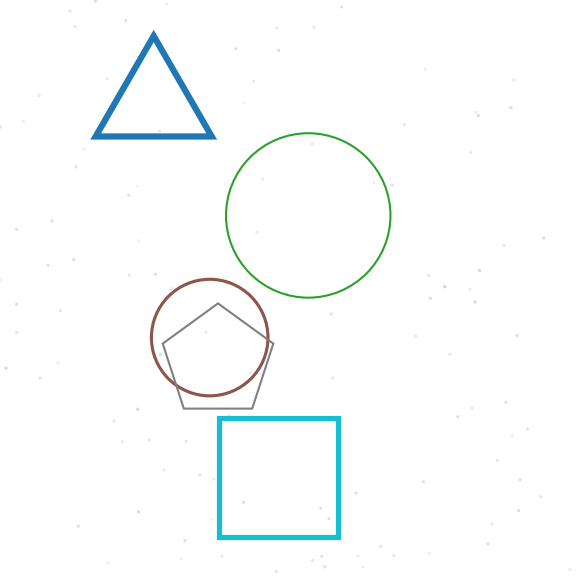[{"shape": "triangle", "thickness": 3, "radius": 0.58, "center": [0.266, 0.821]}, {"shape": "circle", "thickness": 1, "radius": 0.71, "center": [0.534, 0.626]}, {"shape": "circle", "thickness": 1.5, "radius": 0.5, "center": [0.363, 0.415]}, {"shape": "pentagon", "thickness": 1, "radius": 0.5, "center": [0.378, 0.373]}, {"shape": "square", "thickness": 2.5, "radius": 0.52, "center": [0.482, 0.173]}]